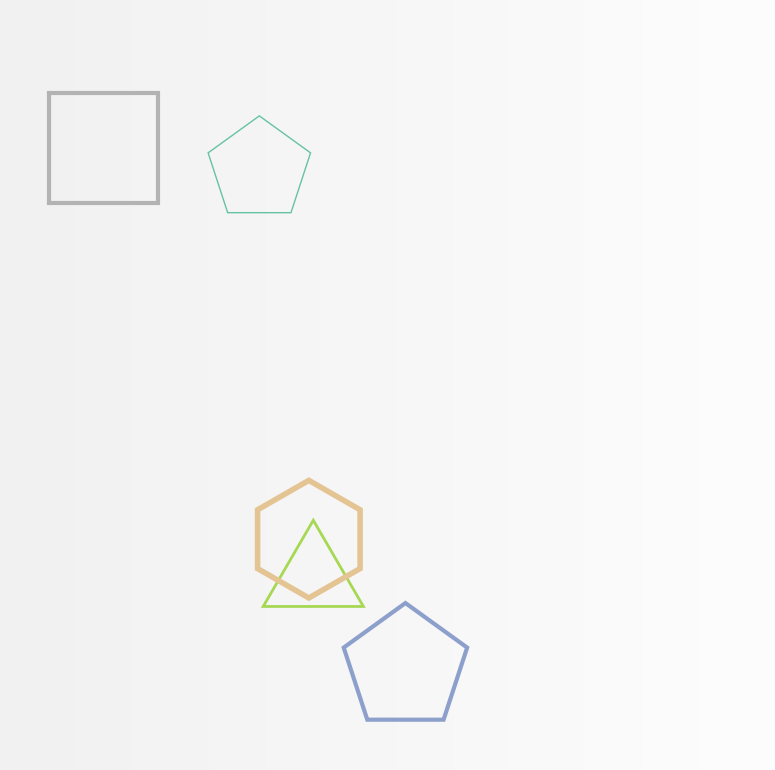[{"shape": "pentagon", "thickness": 0.5, "radius": 0.35, "center": [0.335, 0.78]}, {"shape": "pentagon", "thickness": 1.5, "radius": 0.42, "center": [0.523, 0.133]}, {"shape": "triangle", "thickness": 1, "radius": 0.37, "center": [0.404, 0.25]}, {"shape": "hexagon", "thickness": 2, "radius": 0.38, "center": [0.399, 0.3]}, {"shape": "square", "thickness": 1.5, "radius": 0.35, "center": [0.134, 0.808]}]